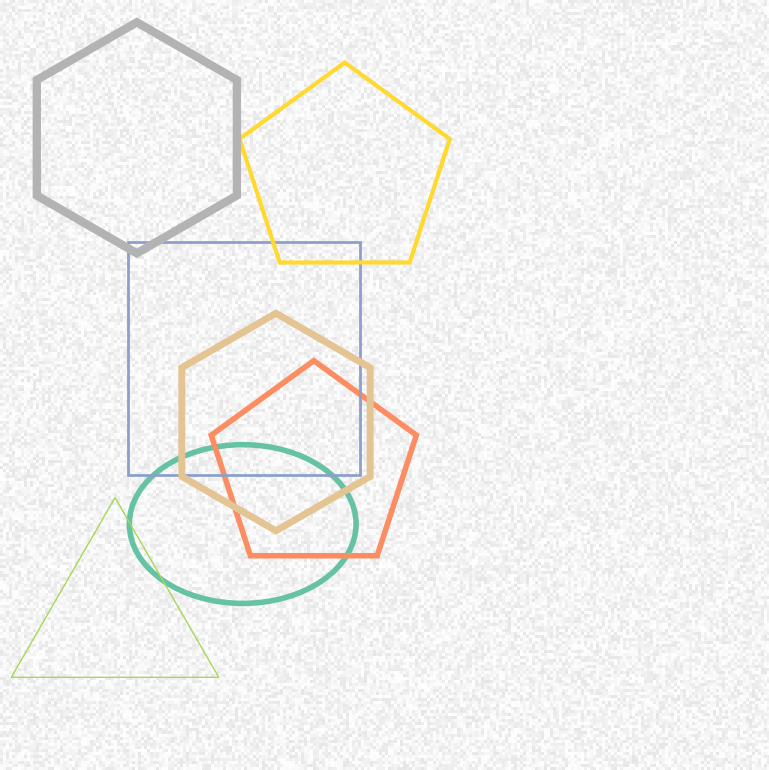[{"shape": "oval", "thickness": 2, "radius": 0.74, "center": [0.315, 0.319]}, {"shape": "pentagon", "thickness": 2, "radius": 0.7, "center": [0.408, 0.392]}, {"shape": "square", "thickness": 1, "radius": 0.76, "center": [0.317, 0.535]}, {"shape": "triangle", "thickness": 0.5, "radius": 0.78, "center": [0.149, 0.198]}, {"shape": "pentagon", "thickness": 1.5, "radius": 0.72, "center": [0.448, 0.775]}, {"shape": "hexagon", "thickness": 2.5, "radius": 0.71, "center": [0.358, 0.452]}, {"shape": "hexagon", "thickness": 3, "radius": 0.75, "center": [0.178, 0.821]}]